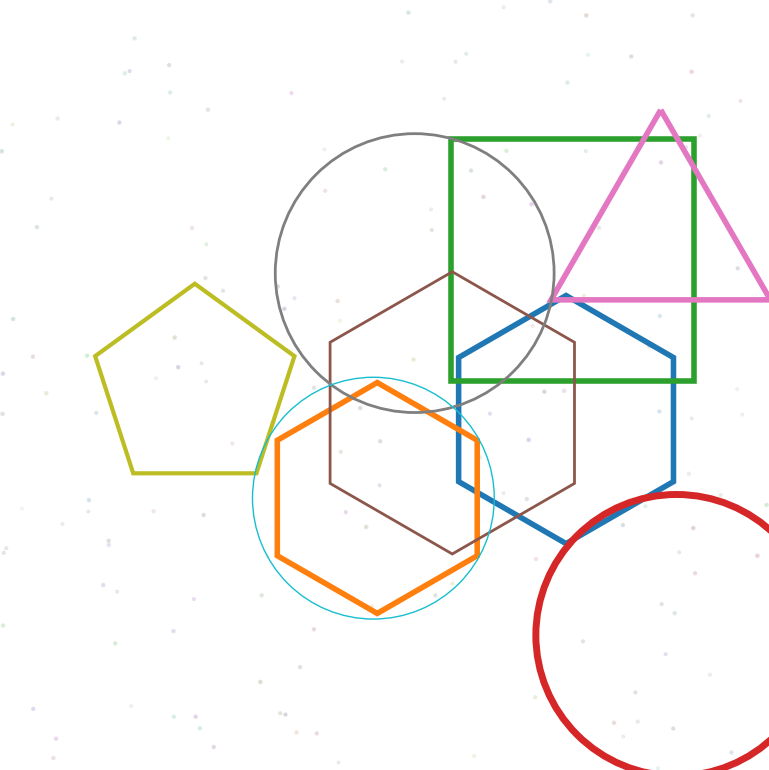[{"shape": "hexagon", "thickness": 2, "radius": 0.81, "center": [0.735, 0.455]}, {"shape": "hexagon", "thickness": 2, "radius": 0.75, "center": [0.49, 0.353]}, {"shape": "square", "thickness": 2, "radius": 0.79, "center": [0.743, 0.662]}, {"shape": "circle", "thickness": 2.5, "radius": 0.91, "center": [0.879, 0.175]}, {"shape": "hexagon", "thickness": 1, "radius": 0.92, "center": [0.587, 0.464]}, {"shape": "triangle", "thickness": 2, "radius": 0.82, "center": [0.858, 0.693]}, {"shape": "circle", "thickness": 1, "radius": 0.91, "center": [0.539, 0.645]}, {"shape": "pentagon", "thickness": 1.5, "radius": 0.68, "center": [0.253, 0.495]}, {"shape": "circle", "thickness": 0.5, "radius": 0.78, "center": [0.485, 0.353]}]